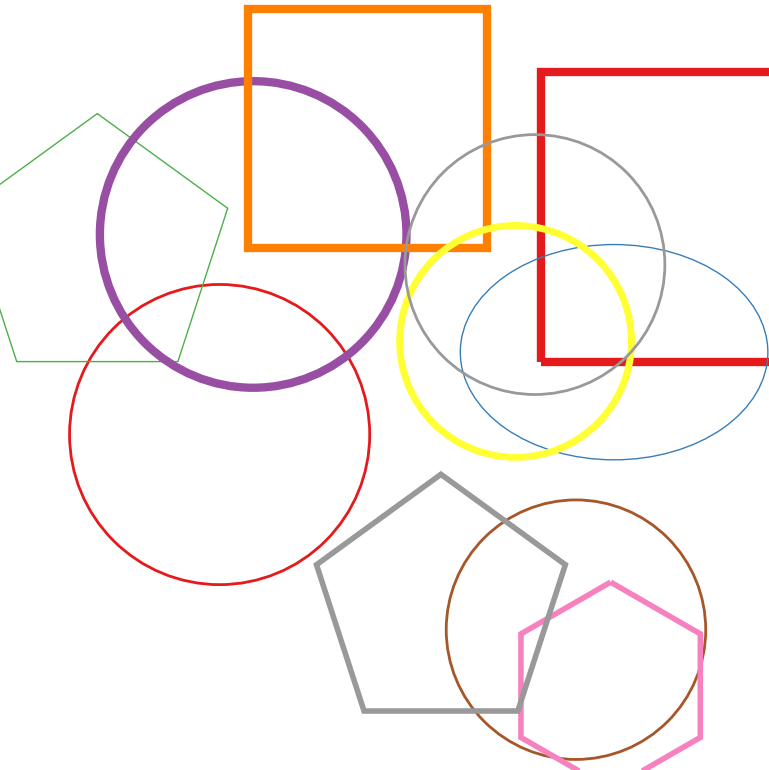[{"shape": "circle", "thickness": 1, "radius": 0.97, "center": [0.285, 0.436]}, {"shape": "square", "thickness": 3, "radius": 0.94, "center": [0.891, 0.719]}, {"shape": "oval", "thickness": 0.5, "radius": 1.0, "center": [0.798, 0.543]}, {"shape": "pentagon", "thickness": 0.5, "radius": 0.89, "center": [0.126, 0.674]}, {"shape": "circle", "thickness": 3, "radius": 1.0, "center": [0.329, 0.696]}, {"shape": "square", "thickness": 3, "radius": 0.78, "center": [0.478, 0.833]}, {"shape": "circle", "thickness": 2.5, "radius": 0.75, "center": [0.67, 0.557]}, {"shape": "circle", "thickness": 1, "radius": 0.84, "center": [0.748, 0.182]}, {"shape": "hexagon", "thickness": 2, "radius": 0.67, "center": [0.793, 0.11]}, {"shape": "pentagon", "thickness": 2, "radius": 0.85, "center": [0.573, 0.214]}, {"shape": "circle", "thickness": 1, "radius": 0.84, "center": [0.695, 0.656]}]